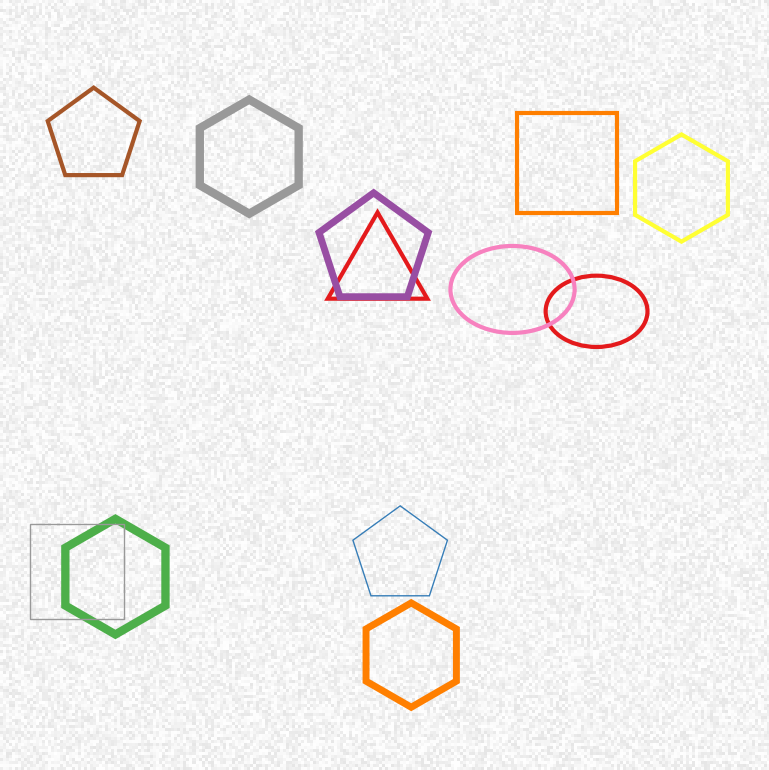[{"shape": "triangle", "thickness": 1.5, "radius": 0.37, "center": [0.49, 0.649]}, {"shape": "oval", "thickness": 1.5, "radius": 0.33, "center": [0.775, 0.596]}, {"shape": "pentagon", "thickness": 0.5, "radius": 0.32, "center": [0.52, 0.278]}, {"shape": "hexagon", "thickness": 3, "radius": 0.38, "center": [0.15, 0.251]}, {"shape": "pentagon", "thickness": 2.5, "radius": 0.37, "center": [0.485, 0.675]}, {"shape": "hexagon", "thickness": 2.5, "radius": 0.34, "center": [0.534, 0.149]}, {"shape": "square", "thickness": 1.5, "radius": 0.32, "center": [0.737, 0.788]}, {"shape": "hexagon", "thickness": 1.5, "radius": 0.35, "center": [0.885, 0.756]}, {"shape": "pentagon", "thickness": 1.5, "radius": 0.31, "center": [0.122, 0.823]}, {"shape": "oval", "thickness": 1.5, "radius": 0.4, "center": [0.666, 0.624]}, {"shape": "hexagon", "thickness": 3, "radius": 0.37, "center": [0.324, 0.797]}, {"shape": "square", "thickness": 0.5, "radius": 0.31, "center": [0.1, 0.258]}]